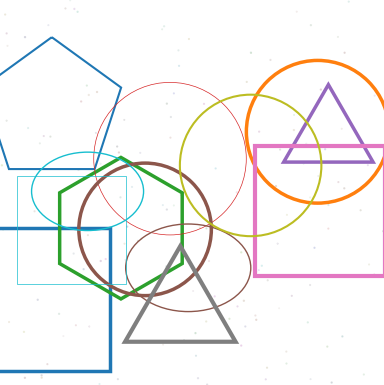[{"shape": "pentagon", "thickness": 1.5, "radius": 0.95, "center": [0.135, 0.714]}, {"shape": "square", "thickness": 2.5, "radius": 0.93, "center": [0.101, 0.223]}, {"shape": "circle", "thickness": 2.5, "radius": 0.93, "center": [0.825, 0.658]}, {"shape": "hexagon", "thickness": 2.5, "radius": 0.92, "center": [0.314, 0.407]}, {"shape": "circle", "thickness": 0.5, "radius": 0.99, "center": [0.442, 0.588]}, {"shape": "triangle", "thickness": 2.5, "radius": 0.67, "center": [0.853, 0.646]}, {"shape": "oval", "thickness": 1, "radius": 0.81, "center": [0.489, 0.304]}, {"shape": "circle", "thickness": 2.5, "radius": 0.86, "center": [0.377, 0.404]}, {"shape": "square", "thickness": 3, "radius": 0.85, "center": [0.831, 0.452]}, {"shape": "triangle", "thickness": 3, "radius": 0.83, "center": [0.468, 0.195]}, {"shape": "circle", "thickness": 1.5, "radius": 0.92, "center": [0.651, 0.57]}, {"shape": "oval", "thickness": 1, "radius": 0.73, "center": [0.227, 0.503]}, {"shape": "square", "thickness": 0.5, "radius": 0.7, "center": [0.186, 0.402]}]